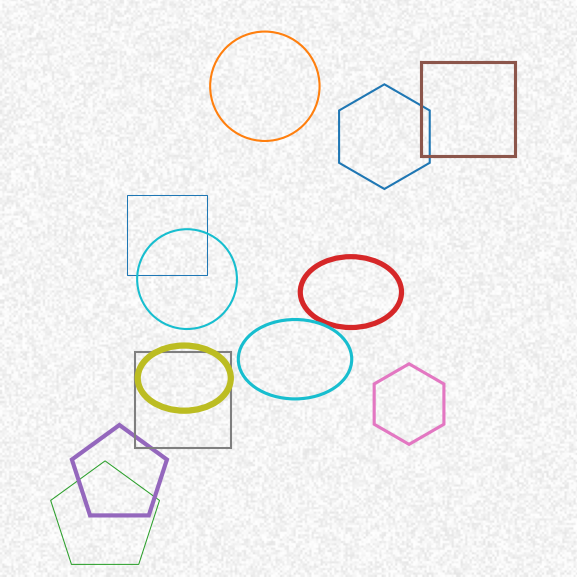[{"shape": "square", "thickness": 0.5, "radius": 0.35, "center": [0.288, 0.592]}, {"shape": "hexagon", "thickness": 1, "radius": 0.45, "center": [0.666, 0.763]}, {"shape": "circle", "thickness": 1, "radius": 0.47, "center": [0.459, 0.85]}, {"shape": "pentagon", "thickness": 0.5, "radius": 0.5, "center": [0.182, 0.102]}, {"shape": "oval", "thickness": 2.5, "radius": 0.44, "center": [0.608, 0.493]}, {"shape": "pentagon", "thickness": 2, "radius": 0.43, "center": [0.207, 0.177]}, {"shape": "square", "thickness": 1.5, "radius": 0.4, "center": [0.811, 0.81]}, {"shape": "hexagon", "thickness": 1.5, "radius": 0.35, "center": [0.708, 0.299]}, {"shape": "square", "thickness": 1, "radius": 0.42, "center": [0.317, 0.307]}, {"shape": "oval", "thickness": 3, "radius": 0.4, "center": [0.319, 0.344]}, {"shape": "circle", "thickness": 1, "radius": 0.43, "center": [0.324, 0.516]}, {"shape": "oval", "thickness": 1.5, "radius": 0.49, "center": [0.511, 0.377]}]